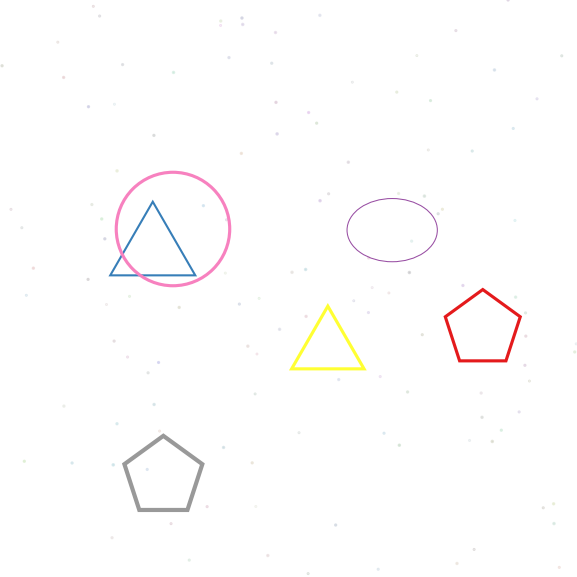[{"shape": "pentagon", "thickness": 1.5, "radius": 0.34, "center": [0.836, 0.429]}, {"shape": "triangle", "thickness": 1, "radius": 0.42, "center": [0.265, 0.565]}, {"shape": "oval", "thickness": 0.5, "radius": 0.39, "center": [0.679, 0.601]}, {"shape": "triangle", "thickness": 1.5, "radius": 0.36, "center": [0.568, 0.397]}, {"shape": "circle", "thickness": 1.5, "radius": 0.49, "center": [0.3, 0.603]}, {"shape": "pentagon", "thickness": 2, "radius": 0.35, "center": [0.283, 0.173]}]